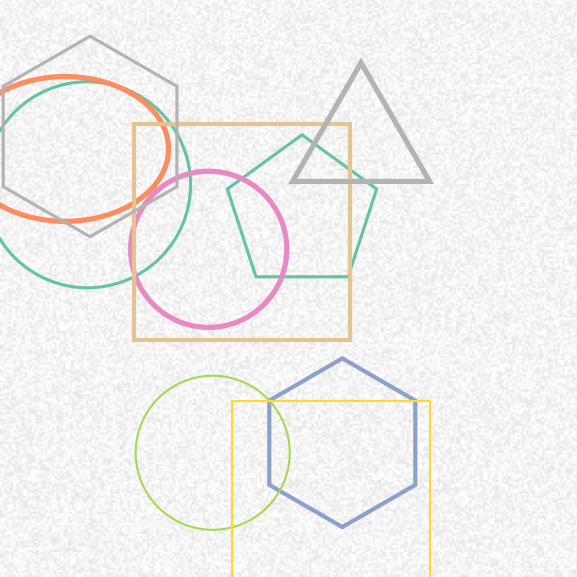[{"shape": "pentagon", "thickness": 1.5, "radius": 0.68, "center": [0.523, 0.63]}, {"shape": "circle", "thickness": 1.5, "radius": 0.89, "center": [0.152, 0.679]}, {"shape": "oval", "thickness": 2.5, "radius": 0.9, "center": [0.113, 0.741]}, {"shape": "hexagon", "thickness": 2, "radius": 0.73, "center": [0.593, 0.233]}, {"shape": "circle", "thickness": 2.5, "radius": 0.68, "center": [0.361, 0.567]}, {"shape": "circle", "thickness": 1, "radius": 0.67, "center": [0.368, 0.215]}, {"shape": "square", "thickness": 1, "radius": 0.86, "center": [0.574, 0.133]}, {"shape": "square", "thickness": 2, "radius": 0.93, "center": [0.42, 0.597]}, {"shape": "hexagon", "thickness": 1.5, "radius": 0.87, "center": [0.156, 0.763]}, {"shape": "triangle", "thickness": 2.5, "radius": 0.69, "center": [0.625, 0.753]}]